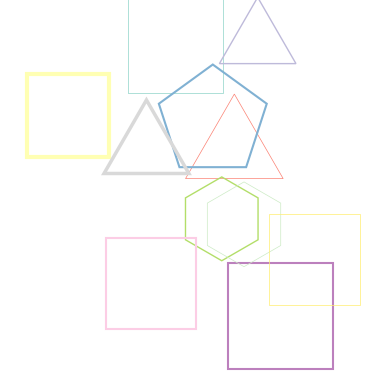[{"shape": "square", "thickness": 0.5, "radius": 0.61, "center": [0.455, 0.881]}, {"shape": "square", "thickness": 3, "radius": 0.54, "center": [0.177, 0.7]}, {"shape": "triangle", "thickness": 1, "radius": 0.57, "center": [0.669, 0.892]}, {"shape": "triangle", "thickness": 0.5, "radius": 0.73, "center": [0.609, 0.609]}, {"shape": "pentagon", "thickness": 1.5, "radius": 0.74, "center": [0.553, 0.685]}, {"shape": "hexagon", "thickness": 1, "radius": 0.54, "center": [0.576, 0.432]}, {"shape": "square", "thickness": 1.5, "radius": 0.59, "center": [0.392, 0.263]}, {"shape": "triangle", "thickness": 2.5, "radius": 0.64, "center": [0.38, 0.613]}, {"shape": "square", "thickness": 1.5, "radius": 0.68, "center": [0.728, 0.179]}, {"shape": "hexagon", "thickness": 0.5, "radius": 0.55, "center": [0.634, 0.417]}, {"shape": "square", "thickness": 0.5, "radius": 0.59, "center": [0.817, 0.325]}]